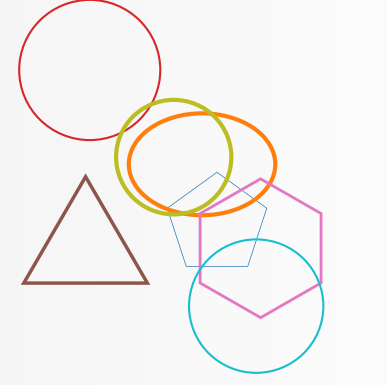[{"shape": "pentagon", "thickness": 0.5, "radius": 0.68, "center": [0.56, 0.417]}, {"shape": "oval", "thickness": 3, "radius": 0.94, "center": [0.521, 0.573]}, {"shape": "circle", "thickness": 1.5, "radius": 0.91, "center": [0.232, 0.818]}, {"shape": "triangle", "thickness": 2.5, "radius": 0.92, "center": [0.221, 0.357]}, {"shape": "hexagon", "thickness": 2, "radius": 0.9, "center": [0.672, 0.355]}, {"shape": "circle", "thickness": 3, "radius": 0.74, "center": [0.448, 0.592]}, {"shape": "circle", "thickness": 1.5, "radius": 0.87, "center": [0.661, 0.205]}]